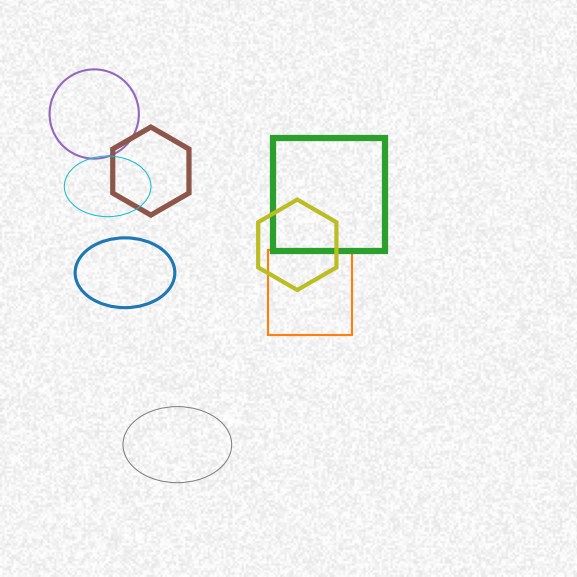[{"shape": "oval", "thickness": 1.5, "radius": 0.43, "center": [0.216, 0.527]}, {"shape": "square", "thickness": 1, "radius": 0.37, "center": [0.537, 0.493]}, {"shape": "square", "thickness": 3, "radius": 0.49, "center": [0.57, 0.663]}, {"shape": "circle", "thickness": 1, "radius": 0.39, "center": [0.163, 0.802]}, {"shape": "hexagon", "thickness": 2.5, "radius": 0.38, "center": [0.261, 0.703]}, {"shape": "oval", "thickness": 0.5, "radius": 0.47, "center": [0.307, 0.229]}, {"shape": "hexagon", "thickness": 2, "radius": 0.39, "center": [0.515, 0.575]}, {"shape": "oval", "thickness": 0.5, "radius": 0.38, "center": [0.186, 0.676]}]